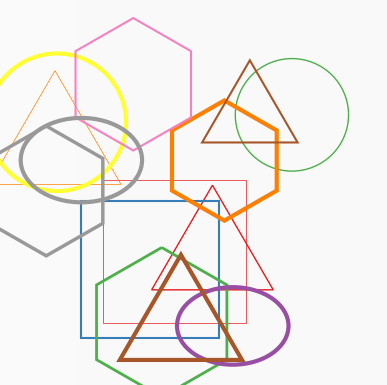[{"shape": "square", "thickness": 0.5, "radius": 0.93, "center": [0.45, 0.346]}, {"shape": "triangle", "thickness": 1, "radius": 0.91, "center": [0.548, 0.338]}, {"shape": "square", "thickness": 1.5, "radius": 0.89, "center": [0.387, 0.301]}, {"shape": "hexagon", "thickness": 2, "radius": 0.97, "center": [0.417, 0.163]}, {"shape": "circle", "thickness": 1, "radius": 0.73, "center": [0.753, 0.702]}, {"shape": "oval", "thickness": 3, "radius": 0.72, "center": [0.601, 0.153]}, {"shape": "triangle", "thickness": 0.5, "radius": 0.98, "center": [0.142, 0.62]}, {"shape": "hexagon", "thickness": 3, "radius": 0.78, "center": [0.579, 0.583]}, {"shape": "circle", "thickness": 3, "radius": 0.89, "center": [0.147, 0.682]}, {"shape": "triangle", "thickness": 1.5, "radius": 0.71, "center": [0.645, 0.701]}, {"shape": "triangle", "thickness": 3, "radius": 0.91, "center": [0.467, 0.156]}, {"shape": "hexagon", "thickness": 1.5, "radius": 0.86, "center": [0.344, 0.781]}, {"shape": "hexagon", "thickness": 2.5, "radius": 0.84, "center": [0.119, 0.504]}, {"shape": "oval", "thickness": 3, "radius": 0.78, "center": [0.21, 0.584]}]